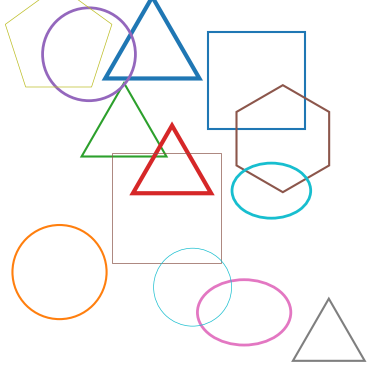[{"shape": "square", "thickness": 1.5, "radius": 0.63, "center": [0.666, 0.79]}, {"shape": "triangle", "thickness": 3, "radius": 0.71, "center": [0.396, 0.867]}, {"shape": "circle", "thickness": 1.5, "radius": 0.61, "center": [0.155, 0.293]}, {"shape": "triangle", "thickness": 1.5, "radius": 0.64, "center": [0.322, 0.657]}, {"shape": "triangle", "thickness": 3, "radius": 0.59, "center": [0.447, 0.557]}, {"shape": "circle", "thickness": 2, "radius": 0.6, "center": [0.231, 0.859]}, {"shape": "square", "thickness": 0.5, "radius": 0.71, "center": [0.432, 0.46]}, {"shape": "hexagon", "thickness": 1.5, "radius": 0.69, "center": [0.735, 0.64]}, {"shape": "oval", "thickness": 2, "radius": 0.61, "center": [0.634, 0.189]}, {"shape": "triangle", "thickness": 1.5, "radius": 0.54, "center": [0.854, 0.117]}, {"shape": "pentagon", "thickness": 0.5, "radius": 0.73, "center": [0.152, 0.892]}, {"shape": "circle", "thickness": 0.5, "radius": 0.51, "center": [0.5, 0.254]}, {"shape": "oval", "thickness": 2, "radius": 0.51, "center": [0.705, 0.505]}]